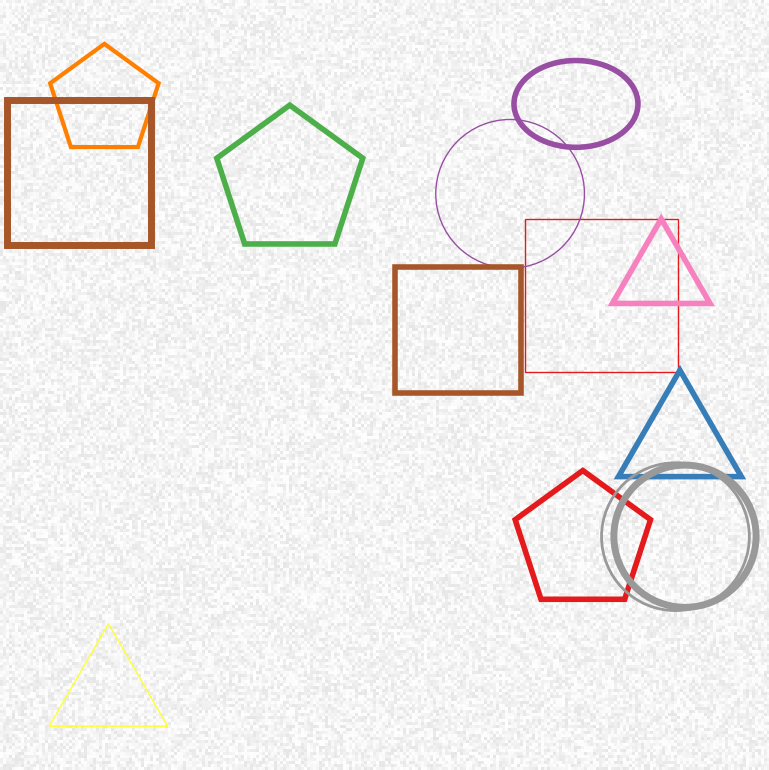[{"shape": "square", "thickness": 0.5, "radius": 0.5, "center": [0.781, 0.616]}, {"shape": "pentagon", "thickness": 2, "radius": 0.46, "center": [0.757, 0.296]}, {"shape": "triangle", "thickness": 2, "radius": 0.46, "center": [0.883, 0.427]}, {"shape": "pentagon", "thickness": 2, "radius": 0.5, "center": [0.376, 0.764]}, {"shape": "circle", "thickness": 0.5, "radius": 0.48, "center": [0.662, 0.748]}, {"shape": "oval", "thickness": 2, "radius": 0.4, "center": [0.748, 0.865]}, {"shape": "pentagon", "thickness": 1.5, "radius": 0.37, "center": [0.136, 0.869]}, {"shape": "triangle", "thickness": 0.5, "radius": 0.44, "center": [0.141, 0.101]}, {"shape": "square", "thickness": 2.5, "radius": 0.47, "center": [0.103, 0.776]}, {"shape": "square", "thickness": 2, "radius": 0.41, "center": [0.595, 0.571]}, {"shape": "triangle", "thickness": 2, "radius": 0.37, "center": [0.859, 0.643]}, {"shape": "circle", "thickness": 2.5, "radius": 0.46, "center": [0.89, 0.304]}, {"shape": "circle", "thickness": 1, "radius": 0.48, "center": [0.877, 0.303]}]